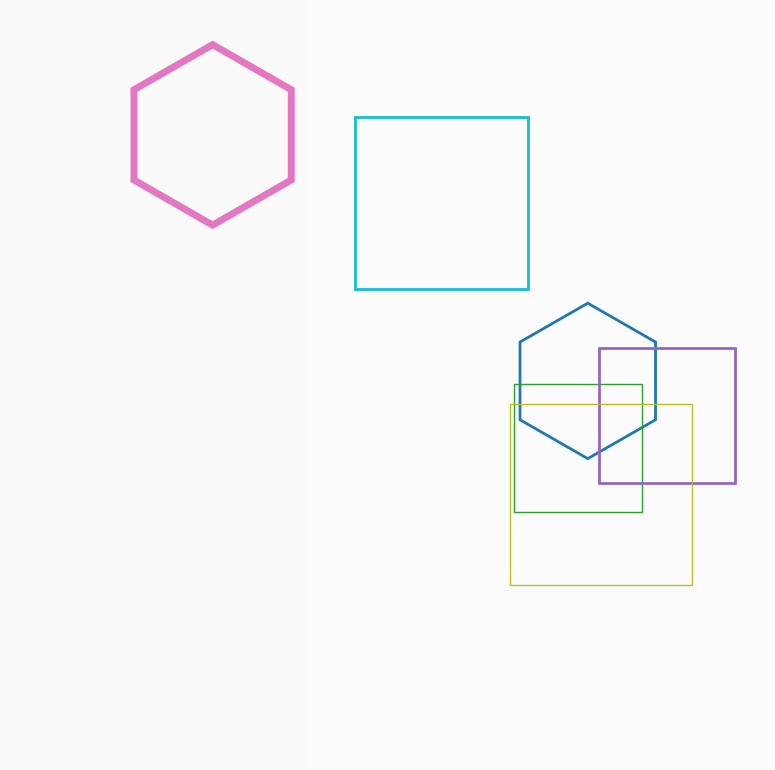[{"shape": "hexagon", "thickness": 1, "radius": 0.5, "center": [0.758, 0.505]}, {"shape": "square", "thickness": 0.5, "radius": 0.42, "center": [0.746, 0.418]}, {"shape": "square", "thickness": 1, "radius": 0.44, "center": [0.861, 0.46]}, {"shape": "hexagon", "thickness": 2.5, "radius": 0.59, "center": [0.274, 0.825]}, {"shape": "square", "thickness": 0.5, "radius": 0.59, "center": [0.775, 0.358]}, {"shape": "square", "thickness": 1, "radius": 0.56, "center": [0.57, 0.736]}]